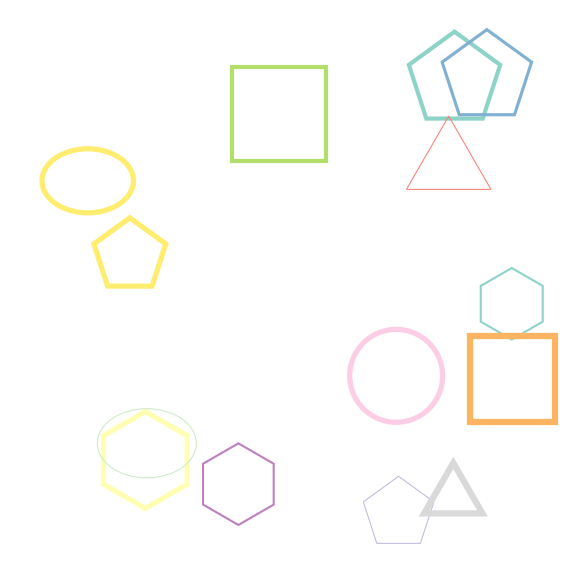[{"shape": "hexagon", "thickness": 1, "radius": 0.31, "center": [0.886, 0.473]}, {"shape": "pentagon", "thickness": 2, "radius": 0.42, "center": [0.787, 0.861]}, {"shape": "hexagon", "thickness": 2.5, "radius": 0.42, "center": [0.252, 0.203]}, {"shape": "pentagon", "thickness": 0.5, "radius": 0.32, "center": [0.69, 0.11]}, {"shape": "triangle", "thickness": 0.5, "radius": 0.42, "center": [0.777, 0.713]}, {"shape": "pentagon", "thickness": 1.5, "radius": 0.41, "center": [0.843, 0.866]}, {"shape": "square", "thickness": 3, "radius": 0.37, "center": [0.887, 0.343]}, {"shape": "square", "thickness": 2, "radius": 0.41, "center": [0.483, 0.802]}, {"shape": "circle", "thickness": 2.5, "radius": 0.4, "center": [0.686, 0.348]}, {"shape": "triangle", "thickness": 3, "radius": 0.29, "center": [0.785, 0.139]}, {"shape": "hexagon", "thickness": 1, "radius": 0.35, "center": [0.413, 0.161]}, {"shape": "oval", "thickness": 0.5, "radius": 0.43, "center": [0.254, 0.231]}, {"shape": "oval", "thickness": 2.5, "radius": 0.4, "center": [0.152, 0.686]}, {"shape": "pentagon", "thickness": 2.5, "radius": 0.33, "center": [0.225, 0.557]}]